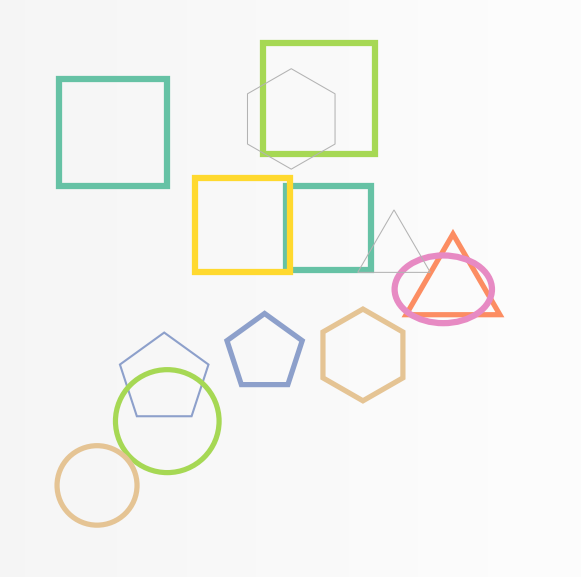[{"shape": "square", "thickness": 3, "radius": 0.46, "center": [0.194, 0.769]}, {"shape": "square", "thickness": 3, "radius": 0.36, "center": [0.565, 0.604]}, {"shape": "triangle", "thickness": 2.5, "radius": 0.47, "center": [0.779, 0.501]}, {"shape": "pentagon", "thickness": 1, "radius": 0.4, "center": [0.283, 0.343]}, {"shape": "pentagon", "thickness": 2.5, "radius": 0.34, "center": [0.455, 0.388]}, {"shape": "oval", "thickness": 3, "radius": 0.42, "center": [0.763, 0.498]}, {"shape": "square", "thickness": 3, "radius": 0.48, "center": [0.548, 0.828]}, {"shape": "circle", "thickness": 2.5, "radius": 0.45, "center": [0.288, 0.27]}, {"shape": "square", "thickness": 3, "radius": 0.41, "center": [0.417, 0.609]}, {"shape": "hexagon", "thickness": 2.5, "radius": 0.4, "center": [0.624, 0.385]}, {"shape": "circle", "thickness": 2.5, "radius": 0.34, "center": [0.167, 0.159]}, {"shape": "triangle", "thickness": 0.5, "radius": 0.36, "center": [0.678, 0.564]}, {"shape": "hexagon", "thickness": 0.5, "radius": 0.43, "center": [0.501, 0.793]}]